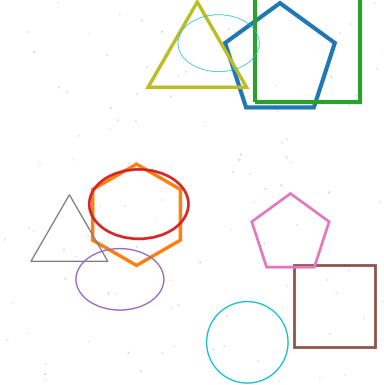[{"shape": "pentagon", "thickness": 3, "radius": 0.75, "center": [0.727, 0.842]}, {"shape": "hexagon", "thickness": 2.5, "radius": 0.66, "center": [0.355, 0.442]}, {"shape": "square", "thickness": 3, "radius": 0.68, "center": [0.798, 0.872]}, {"shape": "oval", "thickness": 2, "radius": 0.64, "center": [0.361, 0.47]}, {"shape": "oval", "thickness": 1, "radius": 0.57, "center": [0.312, 0.274]}, {"shape": "square", "thickness": 2, "radius": 0.53, "center": [0.869, 0.206]}, {"shape": "pentagon", "thickness": 2, "radius": 0.53, "center": [0.754, 0.392]}, {"shape": "triangle", "thickness": 1, "radius": 0.58, "center": [0.18, 0.379]}, {"shape": "triangle", "thickness": 2.5, "radius": 0.74, "center": [0.512, 0.847]}, {"shape": "circle", "thickness": 1, "radius": 0.53, "center": [0.642, 0.111]}, {"shape": "oval", "thickness": 0.5, "radius": 0.53, "center": [0.568, 0.888]}]